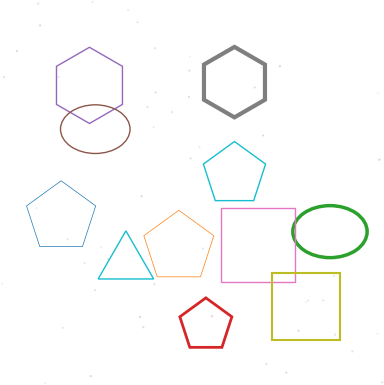[{"shape": "pentagon", "thickness": 0.5, "radius": 0.47, "center": [0.159, 0.436]}, {"shape": "pentagon", "thickness": 0.5, "radius": 0.48, "center": [0.464, 0.358]}, {"shape": "oval", "thickness": 2.5, "radius": 0.48, "center": [0.857, 0.398]}, {"shape": "pentagon", "thickness": 2, "radius": 0.36, "center": [0.535, 0.155]}, {"shape": "hexagon", "thickness": 1, "radius": 0.49, "center": [0.232, 0.778]}, {"shape": "oval", "thickness": 1, "radius": 0.45, "center": [0.247, 0.665]}, {"shape": "square", "thickness": 1, "radius": 0.48, "center": [0.67, 0.364]}, {"shape": "hexagon", "thickness": 3, "radius": 0.46, "center": [0.609, 0.787]}, {"shape": "square", "thickness": 1.5, "radius": 0.44, "center": [0.795, 0.204]}, {"shape": "pentagon", "thickness": 1, "radius": 0.42, "center": [0.609, 0.548]}, {"shape": "triangle", "thickness": 1, "radius": 0.42, "center": [0.327, 0.317]}]